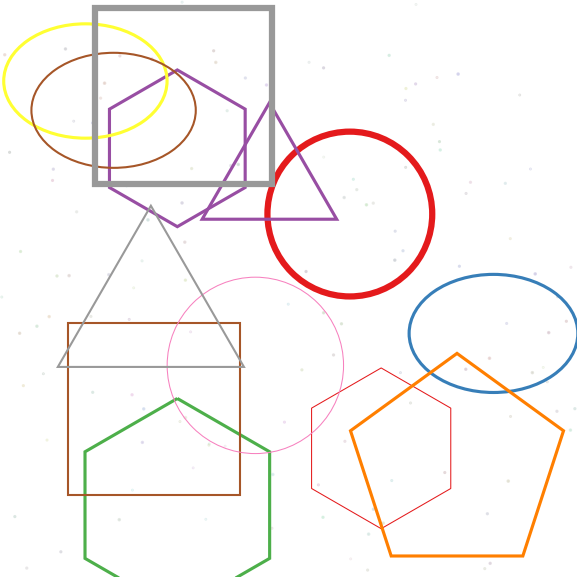[{"shape": "hexagon", "thickness": 0.5, "radius": 0.7, "center": [0.66, 0.223]}, {"shape": "circle", "thickness": 3, "radius": 0.71, "center": [0.606, 0.628]}, {"shape": "oval", "thickness": 1.5, "radius": 0.73, "center": [0.855, 0.422]}, {"shape": "hexagon", "thickness": 1.5, "radius": 0.92, "center": [0.307, 0.125]}, {"shape": "hexagon", "thickness": 1.5, "radius": 0.68, "center": [0.307, 0.742]}, {"shape": "triangle", "thickness": 1.5, "radius": 0.67, "center": [0.467, 0.687]}, {"shape": "pentagon", "thickness": 1.5, "radius": 0.97, "center": [0.791, 0.193]}, {"shape": "oval", "thickness": 1.5, "radius": 0.71, "center": [0.148, 0.859]}, {"shape": "square", "thickness": 1, "radius": 0.74, "center": [0.267, 0.29]}, {"shape": "oval", "thickness": 1, "radius": 0.71, "center": [0.197, 0.808]}, {"shape": "circle", "thickness": 0.5, "radius": 0.76, "center": [0.442, 0.366]}, {"shape": "square", "thickness": 3, "radius": 0.76, "center": [0.318, 0.833]}, {"shape": "triangle", "thickness": 1, "radius": 0.93, "center": [0.261, 0.457]}]